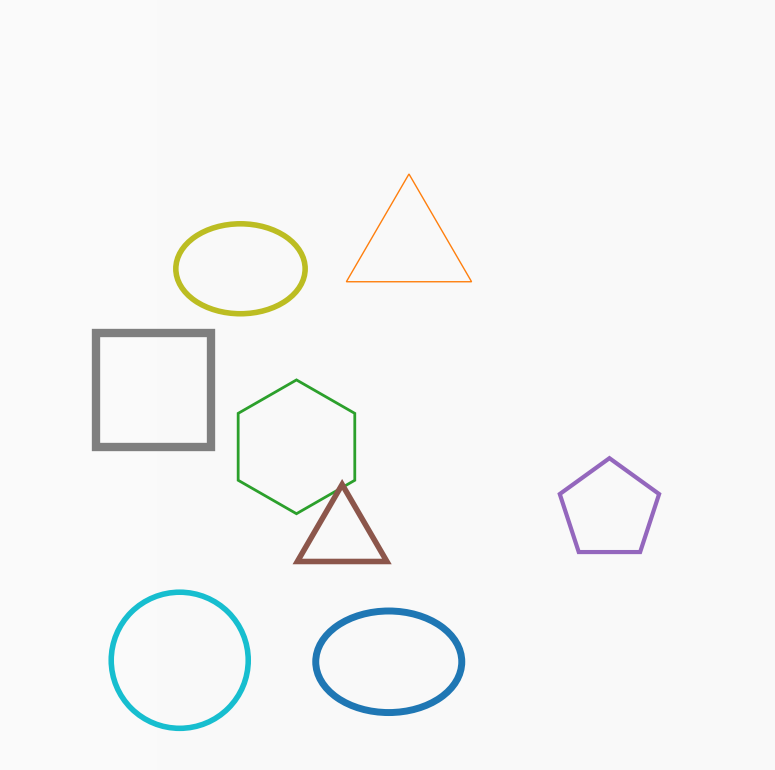[{"shape": "oval", "thickness": 2.5, "radius": 0.47, "center": [0.502, 0.141]}, {"shape": "triangle", "thickness": 0.5, "radius": 0.47, "center": [0.528, 0.681]}, {"shape": "hexagon", "thickness": 1, "radius": 0.43, "center": [0.383, 0.42]}, {"shape": "pentagon", "thickness": 1.5, "radius": 0.34, "center": [0.786, 0.338]}, {"shape": "triangle", "thickness": 2, "radius": 0.33, "center": [0.441, 0.304]}, {"shape": "square", "thickness": 3, "radius": 0.37, "center": [0.198, 0.493]}, {"shape": "oval", "thickness": 2, "radius": 0.42, "center": [0.31, 0.651]}, {"shape": "circle", "thickness": 2, "radius": 0.44, "center": [0.232, 0.143]}]